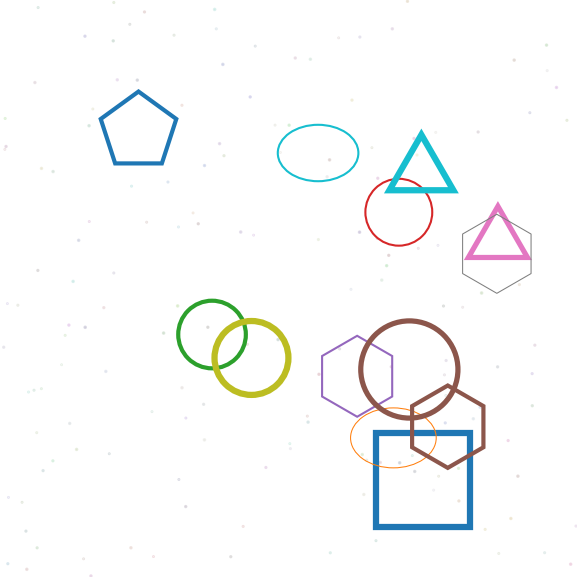[{"shape": "square", "thickness": 3, "radius": 0.41, "center": [0.732, 0.167]}, {"shape": "pentagon", "thickness": 2, "radius": 0.34, "center": [0.24, 0.772]}, {"shape": "oval", "thickness": 0.5, "radius": 0.37, "center": [0.681, 0.241]}, {"shape": "circle", "thickness": 2, "radius": 0.29, "center": [0.367, 0.42]}, {"shape": "circle", "thickness": 1, "radius": 0.29, "center": [0.691, 0.632]}, {"shape": "hexagon", "thickness": 1, "radius": 0.35, "center": [0.618, 0.348]}, {"shape": "hexagon", "thickness": 2, "radius": 0.36, "center": [0.775, 0.26]}, {"shape": "circle", "thickness": 2.5, "radius": 0.42, "center": [0.709, 0.359]}, {"shape": "triangle", "thickness": 2.5, "radius": 0.3, "center": [0.862, 0.583]}, {"shape": "hexagon", "thickness": 0.5, "radius": 0.34, "center": [0.86, 0.56]}, {"shape": "circle", "thickness": 3, "radius": 0.32, "center": [0.435, 0.379]}, {"shape": "oval", "thickness": 1, "radius": 0.35, "center": [0.551, 0.734]}, {"shape": "triangle", "thickness": 3, "radius": 0.32, "center": [0.73, 0.702]}]